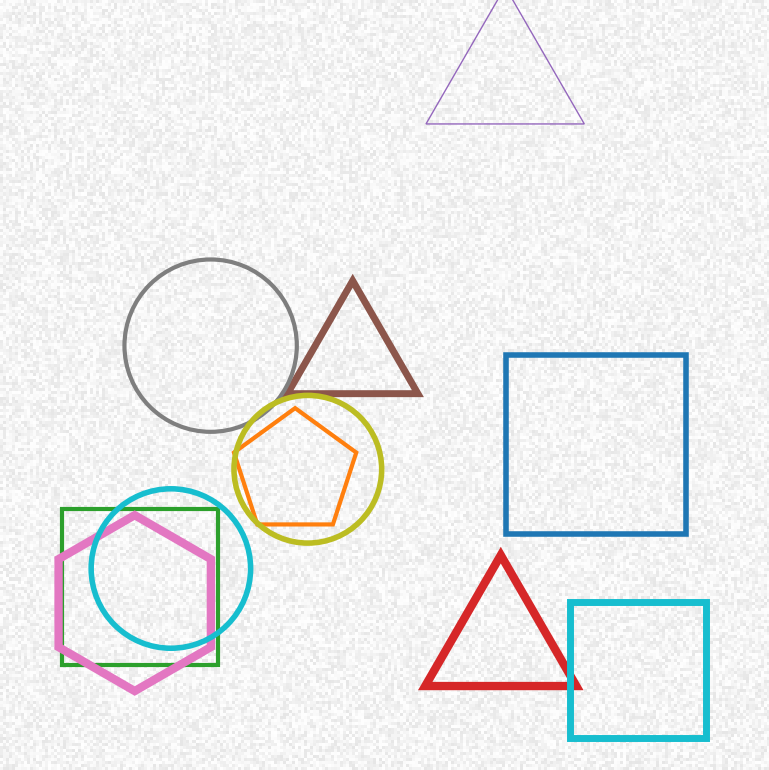[{"shape": "square", "thickness": 2, "radius": 0.58, "center": [0.774, 0.423]}, {"shape": "pentagon", "thickness": 1.5, "radius": 0.42, "center": [0.383, 0.386]}, {"shape": "square", "thickness": 1.5, "radius": 0.51, "center": [0.182, 0.238]}, {"shape": "triangle", "thickness": 3, "radius": 0.57, "center": [0.65, 0.166]}, {"shape": "triangle", "thickness": 0.5, "radius": 0.59, "center": [0.656, 0.898]}, {"shape": "triangle", "thickness": 2.5, "radius": 0.49, "center": [0.458, 0.538]}, {"shape": "hexagon", "thickness": 3, "radius": 0.57, "center": [0.175, 0.217]}, {"shape": "circle", "thickness": 1.5, "radius": 0.56, "center": [0.274, 0.551]}, {"shape": "circle", "thickness": 2, "radius": 0.48, "center": [0.4, 0.391]}, {"shape": "circle", "thickness": 2, "radius": 0.52, "center": [0.222, 0.262]}, {"shape": "square", "thickness": 2.5, "radius": 0.44, "center": [0.828, 0.13]}]